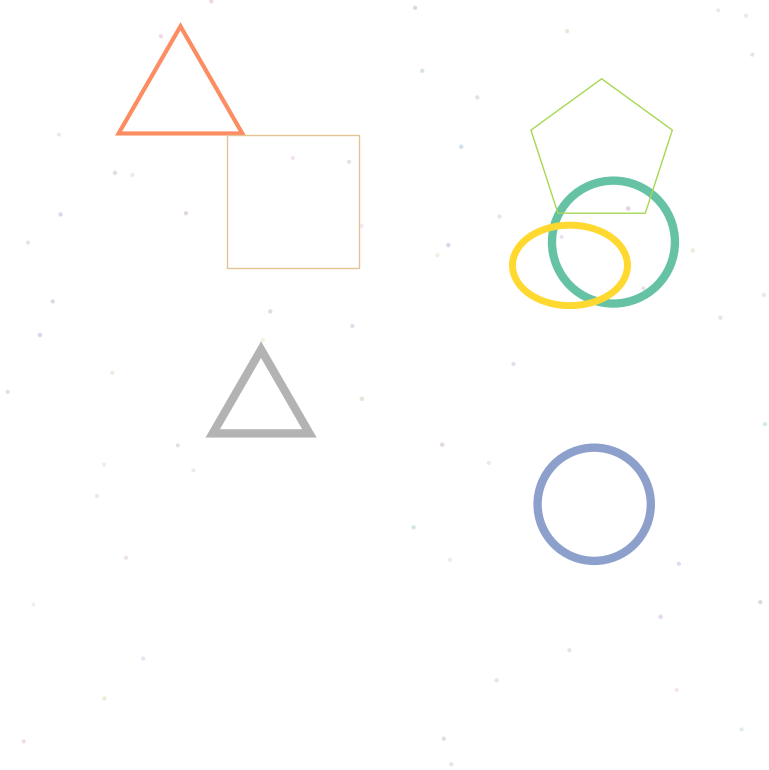[{"shape": "circle", "thickness": 3, "radius": 0.4, "center": [0.797, 0.686]}, {"shape": "triangle", "thickness": 1.5, "radius": 0.46, "center": [0.234, 0.873]}, {"shape": "circle", "thickness": 3, "radius": 0.37, "center": [0.772, 0.345]}, {"shape": "pentagon", "thickness": 0.5, "radius": 0.48, "center": [0.781, 0.801]}, {"shape": "oval", "thickness": 2.5, "radius": 0.37, "center": [0.74, 0.655]}, {"shape": "square", "thickness": 0.5, "radius": 0.43, "center": [0.381, 0.738]}, {"shape": "triangle", "thickness": 3, "radius": 0.36, "center": [0.339, 0.473]}]